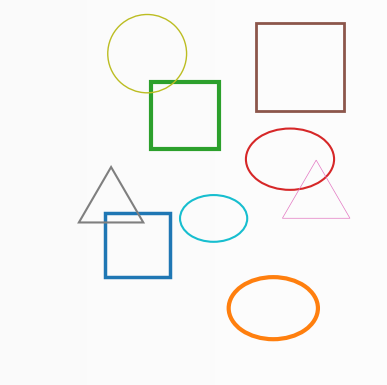[{"shape": "square", "thickness": 2.5, "radius": 0.42, "center": [0.355, 0.364]}, {"shape": "oval", "thickness": 3, "radius": 0.58, "center": [0.705, 0.2]}, {"shape": "square", "thickness": 3, "radius": 0.44, "center": [0.478, 0.7]}, {"shape": "oval", "thickness": 1.5, "radius": 0.57, "center": [0.748, 0.586]}, {"shape": "square", "thickness": 2, "radius": 0.57, "center": [0.774, 0.826]}, {"shape": "triangle", "thickness": 0.5, "radius": 0.5, "center": [0.816, 0.483]}, {"shape": "triangle", "thickness": 1.5, "radius": 0.48, "center": [0.287, 0.47]}, {"shape": "circle", "thickness": 1, "radius": 0.51, "center": [0.38, 0.861]}, {"shape": "oval", "thickness": 1.5, "radius": 0.43, "center": [0.551, 0.433]}]